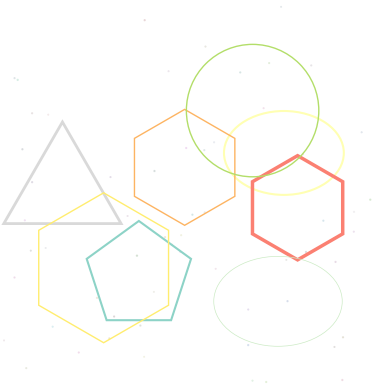[{"shape": "pentagon", "thickness": 1.5, "radius": 0.71, "center": [0.361, 0.284]}, {"shape": "oval", "thickness": 1.5, "radius": 0.78, "center": [0.737, 0.603]}, {"shape": "hexagon", "thickness": 2.5, "radius": 0.68, "center": [0.773, 0.46]}, {"shape": "hexagon", "thickness": 1, "radius": 0.75, "center": [0.48, 0.565]}, {"shape": "circle", "thickness": 1, "radius": 0.86, "center": [0.656, 0.713]}, {"shape": "triangle", "thickness": 2, "radius": 0.88, "center": [0.162, 0.507]}, {"shape": "oval", "thickness": 0.5, "radius": 0.83, "center": [0.722, 0.217]}, {"shape": "hexagon", "thickness": 1, "radius": 0.97, "center": [0.269, 0.304]}]